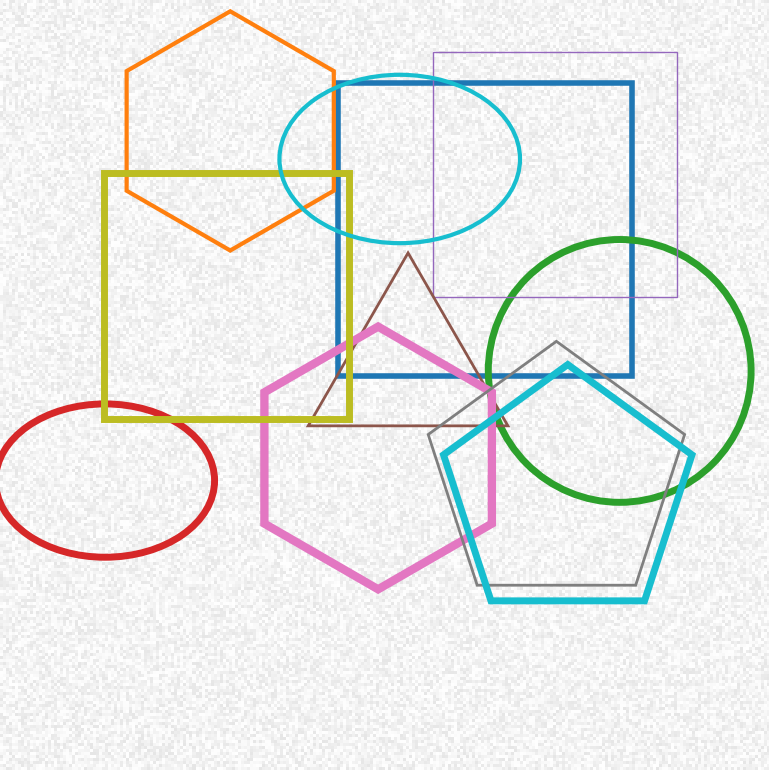[{"shape": "square", "thickness": 2, "radius": 0.95, "center": [0.63, 0.702]}, {"shape": "hexagon", "thickness": 1.5, "radius": 0.78, "center": [0.299, 0.83]}, {"shape": "circle", "thickness": 2.5, "radius": 0.85, "center": [0.805, 0.518]}, {"shape": "oval", "thickness": 2.5, "radius": 0.71, "center": [0.136, 0.376]}, {"shape": "square", "thickness": 0.5, "radius": 0.79, "center": [0.721, 0.774]}, {"shape": "triangle", "thickness": 1, "radius": 0.75, "center": [0.53, 0.522]}, {"shape": "hexagon", "thickness": 3, "radius": 0.85, "center": [0.491, 0.405]}, {"shape": "pentagon", "thickness": 1, "radius": 0.88, "center": [0.723, 0.382]}, {"shape": "square", "thickness": 2.5, "radius": 0.8, "center": [0.294, 0.616]}, {"shape": "oval", "thickness": 1.5, "radius": 0.78, "center": [0.519, 0.794]}, {"shape": "pentagon", "thickness": 2.5, "radius": 0.85, "center": [0.737, 0.357]}]